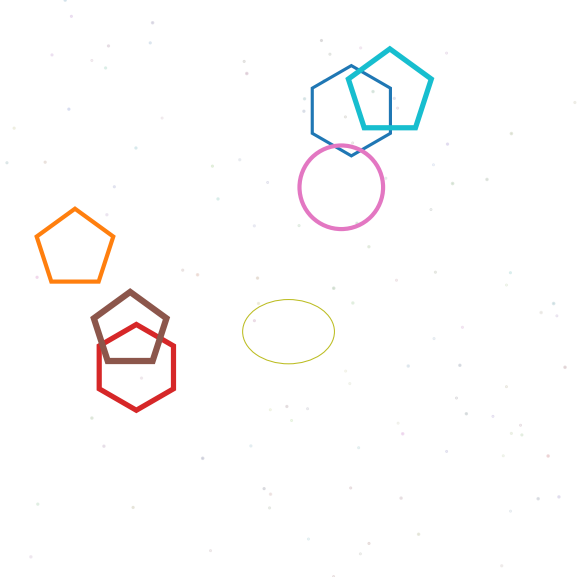[{"shape": "hexagon", "thickness": 1.5, "radius": 0.39, "center": [0.608, 0.807]}, {"shape": "pentagon", "thickness": 2, "radius": 0.35, "center": [0.13, 0.568]}, {"shape": "hexagon", "thickness": 2.5, "radius": 0.37, "center": [0.236, 0.363]}, {"shape": "pentagon", "thickness": 3, "radius": 0.33, "center": [0.225, 0.428]}, {"shape": "circle", "thickness": 2, "radius": 0.36, "center": [0.591, 0.675]}, {"shape": "oval", "thickness": 0.5, "radius": 0.4, "center": [0.5, 0.425]}, {"shape": "pentagon", "thickness": 2.5, "radius": 0.38, "center": [0.675, 0.839]}]